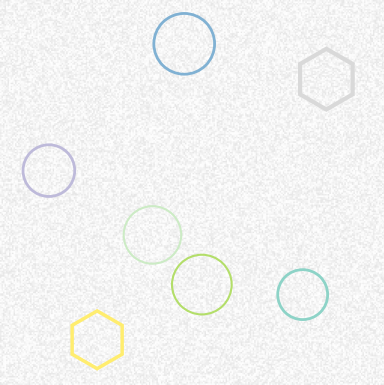[{"shape": "circle", "thickness": 2, "radius": 0.32, "center": [0.786, 0.235]}, {"shape": "circle", "thickness": 2, "radius": 0.34, "center": [0.127, 0.557]}, {"shape": "circle", "thickness": 2, "radius": 0.39, "center": [0.479, 0.886]}, {"shape": "circle", "thickness": 1.5, "radius": 0.39, "center": [0.524, 0.261]}, {"shape": "hexagon", "thickness": 3, "radius": 0.39, "center": [0.848, 0.794]}, {"shape": "circle", "thickness": 1.5, "radius": 0.37, "center": [0.396, 0.39]}, {"shape": "hexagon", "thickness": 2.5, "radius": 0.37, "center": [0.252, 0.117]}]